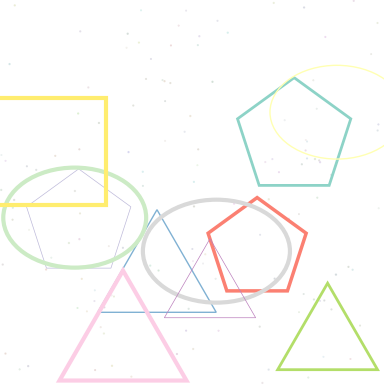[{"shape": "pentagon", "thickness": 2, "radius": 0.77, "center": [0.764, 0.644]}, {"shape": "oval", "thickness": 1, "radius": 0.87, "center": [0.875, 0.709]}, {"shape": "pentagon", "thickness": 0.5, "radius": 0.71, "center": [0.204, 0.419]}, {"shape": "pentagon", "thickness": 2.5, "radius": 0.67, "center": [0.668, 0.353]}, {"shape": "triangle", "thickness": 1, "radius": 0.89, "center": [0.408, 0.278]}, {"shape": "triangle", "thickness": 2, "radius": 0.75, "center": [0.851, 0.115]}, {"shape": "triangle", "thickness": 3, "radius": 0.95, "center": [0.319, 0.107]}, {"shape": "oval", "thickness": 3, "radius": 0.95, "center": [0.562, 0.348]}, {"shape": "triangle", "thickness": 0.5, "radius": 0.68, "center": [0.545, 0.243]}, {"shape": "oval", "thickness": 3, "radius": 0.93, "center": [0.194, 0.435]}, {"shape": "square", "thickness": 3, "radius": 0.69, "center": [0.136, 0.607]}]